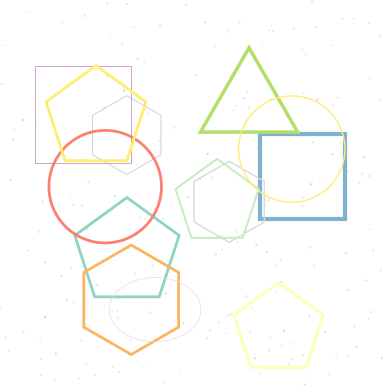[{"shape": "pentagon", "thickness": 2, "radius": 0.71, "center": [0.33, 0.344]}, {"shape": "pentagon", "thickness": 2, "radius": 0.61, "center": [0.724, 0.144]}, {"shape": "hexagon", "thickness": 0.5, "radius": 0.51, "center": [0.329, 0.649]}, {"shape": "circle", "thickness": 2, "radius": 0.73, "center": [0.273, 0.515]}, {"shape": "square", "thickness": 3, "radius": 0.55, "center": [0.786, 0.542]}, {"shape": "hexagon", "thickness": 2, "radius": 0.71, "center": [0.341, 0.221]}, {"shape": "triangle", "thickness": 2.5, "radius": 0.73, "center": [0.647, 0.73]}, {"shape": "oval", "thickness": 0.5, "radius": 0.6, "center": [0.403, 0.196]}, {"shape": "hexagon", "thickness": 1, "radius": 0.53, "center": [0.595, 0.476]}, {"shape": "square", "thickness": 0.5, "radius": 0.63, "center": [0.216, 0.702]}, {"shape": "pentagon", "thickness": 1.5, "radius": 0.57, "center": [0.564, 0.474]}, {"shape": "circle", "thickness": 1, "radius": 0.69, "center": [0.758, 0.613]}, {"shape": "pentagon", "thickness": 2, "radius": 0.68, "center": [0.249, 0.693]}]